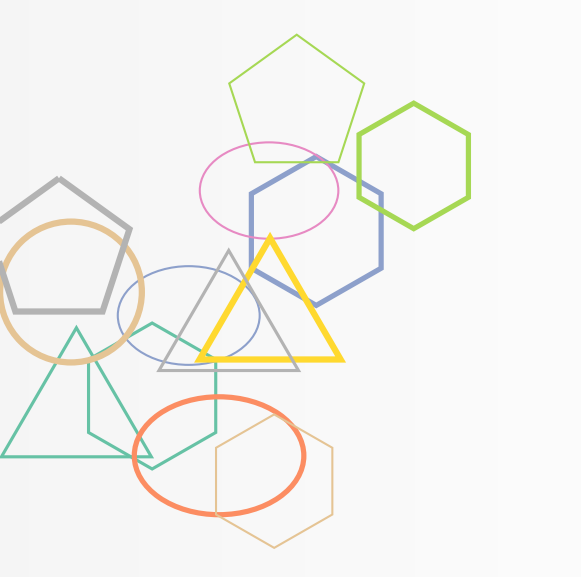[{"shape": "triangle", "thickness": 1.5, "radius": 0.74, "center": [0.131, 0.283]}, {"shape": "hexagon", "thickness": 1.5, "radius": 0.63, "center": [0.262, 0.313]}, {"shape": "oval", "thickness": 2.5, "radius": 0.73, "center": [0.377, 0.21]}, {"shape": "hexagon", "thickness": 2.5, "radius": 0.64, "center": [0.544, 0.599]}, {"shape": "oval", "thickness": 1, "radius": 0.61, "center": [0.325, 0.453]}, {"shape": "oval", "thickness": 1, "radius": 0.6, "center": [0.463, 0.669]}, {"shape": "hexagon", "thickness": 2.5, "radius": 0.54, "center": [0.712, 0.712]}, {"shape": "pentagon", "thickness": 1, "radius": 0.61, "center": [0.51, 0.817]}, {"shape": "triangle", "thickness": 3, "radius": 0.7, "center": [0.465, 0.447]}, {"shape": "circle", "thickness": 3, "radius": 0.61, "center": [0.122, 0.493]}, {"shape": "hexagon", "thickness": 1, "radius": 0.58, "center": [0.472, 0.166]}, {"shape": "pentagon", "thickness": 3, "radius": 0.64, "center": [0.101, 0.563]}, {"shape": "triangle", "thickness": 1.5, "radius": 0.69, "center": [0.394, 0.427]}]